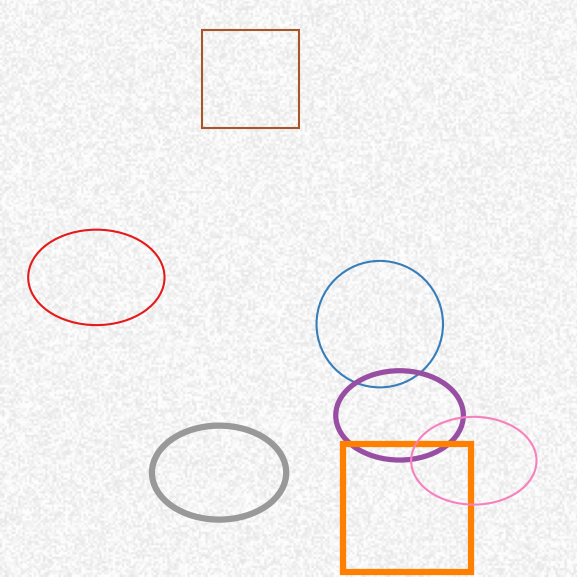[{"shape": "oval", "thickness": 1, "radius": 0.59, "center": [0.167, 0.519]}, {"shape": "circle", "thickness": 1, "radius": 0.55, "center": [0.658, 0.438]}, {"shape": "oval", "thickness": 2.5, "radius": 0.55, "center": [0.692, 0.28]}, {"shape": "square", "thickness": 3, "radius": 0.55, "center": [0.705, 0.119]}, {"shape": "square", "thickness": 1, "radius": 0.42, "center": [0.434, 0.862]}, {"shape": "oval", "thickness": 1, "radius": 0.54, "center": [0.82, 0.201]}, {"shape": "oval", "thickness": 3, "radius": 0.58, "center": [0.379, 0.181]}]